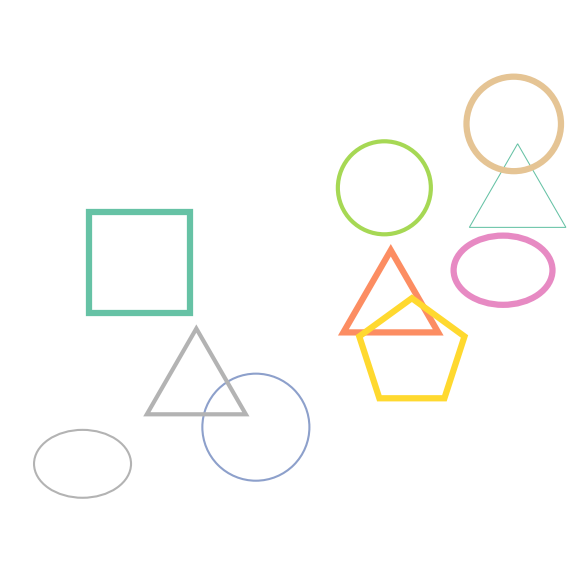[{"shape": "square", "thickness": 3, "radius": 0.44, "center": [0.241, 0.544]}, {"shape": "triangle", "thickness": 0.5, "radius": 0.48, "center": [0.896, 0.654]}, {"shape": "triangle", "thickness": 3, "radius": 0.47, "center": [0.677, 0.471]}, {"shape": "circle", "thickness": 1, "radius": 0.46, "center": [0.443, 0.259]}, {"shape": "oval", "thickness": 3, "radius": 0.43, "center": [0.871, 0.531]}, {"shape": "circle", "thickness": 2, "radius": 0.4, "center": [0.666, 0.674]}, {"shape": "pentagon", "thickness": 3, "radius": 0.48, "center": [0.713, 0.387]}, {"shape": "circle", "thickness": 3, "radius": 0.41, "center": [0.89, 0.785]}, {"shape": "triangle", "thickness": 2, "radius": 0.49, "center": [0.34, 0.331]}, {"shape": "oval", "thickness": 1, "radius": 0.42, "center": [0.143, 0.196]}]